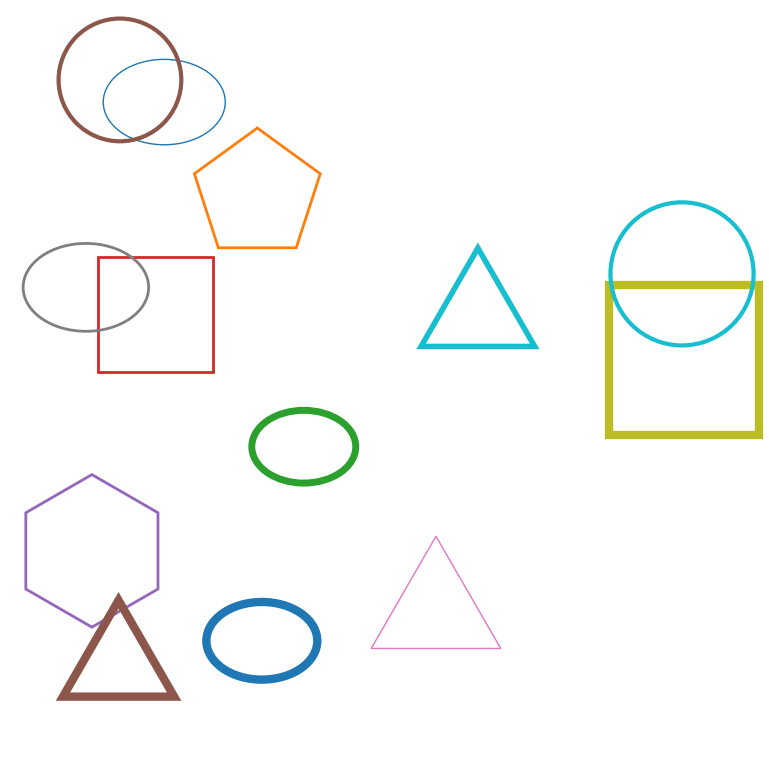[{"shape": "oval", "thickness": 3, "radius": 0.36, "center": [0.34, 0.168]}, {"shape": "oval", "thickness": 0.5, "radius": 0.4, "center": [0.213, 0.867]}, {"shape": "pentagon", "thickness": 1, "radius": 0.43, "center": [0.334, 0.748]}, {"shape": "oval", "thickness": 2.5, "radius": 0.34, "center": [0.395, 0.42]}, {"shape": "square", "thickness": 1, "radius": 0.37, "center": [0.202, 0.591]}, {"shape": "hexagon", "thickness": 1, "radius": 0.5, "center": [0.119, 0.285]}, {"shape": "triangle", "thickness": 3, "radius": 0.42, "center": [0.154, 0.137]}, {"shape": "circle", "thickness": 1.5, "radius": 0.4, "center": [0.156, 0.896]}, {"shape": "triangle", "thickness": 0.5, "radius": 0.49, "center": [0.566, 0.206]}, {"shape": "oval", "thickness": 1, "radius": 0.41, "center": [0.112, 0.627]}, {"shape": "square", "thickness": 3, "radius": 0.49, "center": [0.889, 0.532]}, {"shape": "triangle", "thickness": 2, "radius": 0.43, "center": [0.621, 0.593]}, {"shape": "circle", "thickness": 1.5, "radius": 0.46, "center": [0.886, 0.644]}]